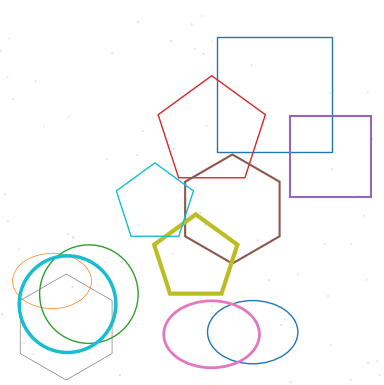[{"shape": "square", "thickness": 1, "radius": 0.74, "center": [0.713, 0.755]}, {"shape": "oval", "thickness": 1, "radius": 0.59, "center": [0.656, 0.137]}, {"shape": "oval", "thickness": 0.5, "radius": 0.51, "center": [0.135, 0.27]}, {"shape": "circle", "thickness": 1, "radius": 0.64, "center": [0.231, 0.236]}, {"shape": "pentagon", "thickness": 1, "radius": 0.73, "center": [0.55, 0.657]}, {"shape": "square", "thickness": 1.5, "radius": 0.53, "center": [0.858, 0.593]}, {"shape": "hexagon", "thickness": 1.5, "radius": 0.71, "center": [0.604, 0.457]}, {"shape": "oval", "thickness": 2, "radius": 0.62, "center": [0.55, 0.132]}, {"shape": "hexagon", "thickness": 0.5, "radius": 0.69, "center": [0.172, 0.151]}, {"shape": "pentagon", "thickness": 3, "radius": 0.57, "center": [0.508, 0.329]}, {"shape": "circle", "thickness": 2.5, "radius": 0.63, "center": [0.175, 0.21]}, {"shape": "pentagon", "thickness": 1, "radius": 0.53, "center": [0.402, 0.472]}]